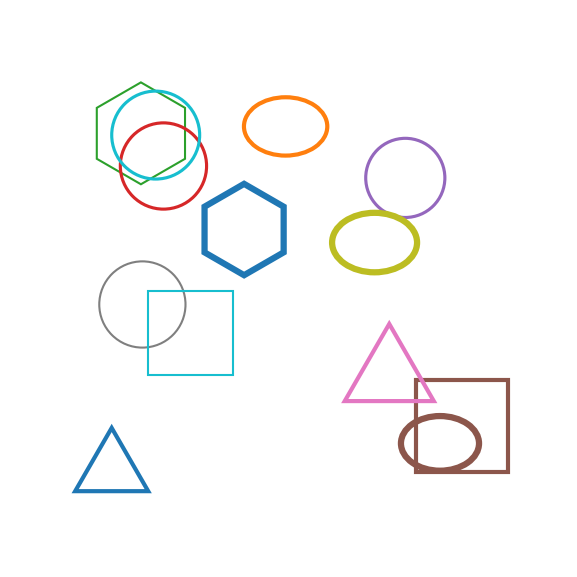[{"shape": "triangle", "thickness": 2, "radius": 0.37, "center": [0.193, 0.185]}, {"shape": "hexagon", "thickness": 3, "radius": 0.4, "center": [0.423, 0.602]}, {"shape": "oval", "thickness": 2, "radius": 0.36, "center": [0.495, 0.78]}, {"shape": "hexagon", "thickness": 1, "radius": 0.44, "center": [0.244, 0.768]}, {"shape": "circle", "thickness": 1.5, "radius": 0.37, "center": [0.283, 0.712]}, {"shape": "circle", "thickness": 1.5, "radius": 0.34, "center": [0.702, 0.691]}, {"shape": "oval", "thickness": 3, "radius": 0.34, "center": [0.762, 0.231]}, {"shape": "square", "thickness": 2, "radius": 0.4, "center": [0.8, 0.261]}, {"shape": "triangle", "thickness": 2, "radius": 0.45, "center": [0.674, 0.349]}, {"shape": "circle", "thickness": 1, "radius": 0.37, "center": [0.247, 0.472]}, {"shape": "oval", "thickness": 3, "radius": 0.37, "center": [0.649, 0.579]}, {"shape": "circle", "thickness": 1.5, "radius": 0.38, "center": [0.27, 0.765]}, {"shape": "square", "thickness": 1, "radius": 0.36, "center": [0.33, 0.422]}]